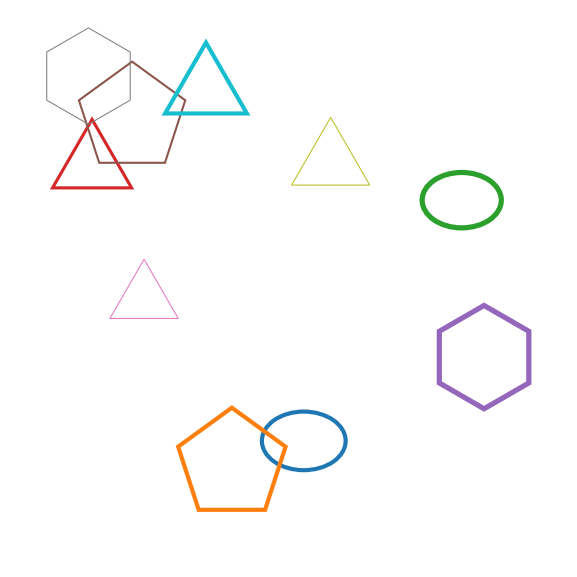[{"shape": "oval", "thickness": 2, "radius": 0.36, "center": [0.526, 0.236]}, {"shape": "pentagon", "thickness": 2, "radius": 0.49, "center": [0.401, 0.195]}, {"shape": "oval", "thickness": 2.5, "radius": 0.34, "center": [0.8, 0.653]}, {"shape": "triangle", "thickness": 1.5, "radius": 0.4, "center": [0.159, 0.713]}, {"shape": "hexagon", "thickness": 2.5, "radius": 0.45, "center": [0.838, 0.381]}, {"shape": "pentagon", "thickness": 1, "radius": 0.48, "center": [0.229, 0.796]}, {"shape": "triangle", "thickness": 0.5, "radius": 0.34, "center": [0.249, 0.482]}, {"shape": "hexagon", "thickness": 0.5, "radius": 0.42, "center": [0.153, 0.867]}, {"shape": "triangle", "thickness": 0.5, "radius": 0.39, "center": [0.573, 0.718]}, {"shape": "triangle", "thickness": 2, "radius": 0.41, "center": [0.357, 0.844]}]